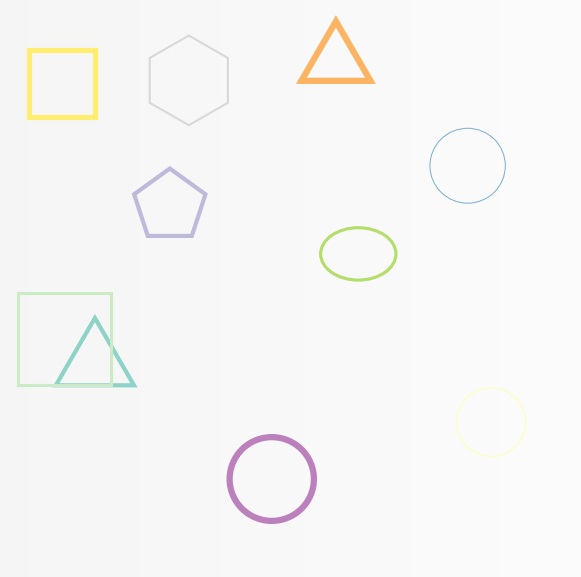[{"shape": "triangle", "thickness": 2, "radius": 0.39, "center": [0.163, 0.371]}, {"shape": "circle", "thickness": 0.5, "radius": 0.3, "center": [0.845, 0.268]}, {"shape": "pentagon", "thickness": 2, "radius": 0.32, "center": [0.292, 0.643]}, {"shape": "circle", "thickness": 0.5, "radius": 0.32, "center": [0.805, 0.712]}, {"shape": "triangle", "thickness": 3, "radius": 0.34, "center": [0.578, 0.894]}, {"shape": "oval", "thickness": 1.5, "radius": 0.32, "center": [0.616, 0.559]}, {"shape": "hexagon", "thickness": 1, "radius": 0.39, "center": [0.325, 0.86]}, {"shape": "circle", "thickness": 3, "radius": 0.36, "center": [0.468, 0.17]}, {"shape": "square", "thickness": 1.5, "radius": 0.4, "center": [0.111, 0.412]}, {"shape": "square", "thickness": 2.5, "radius": 0.29, "center": [0.107, 0.855]}]